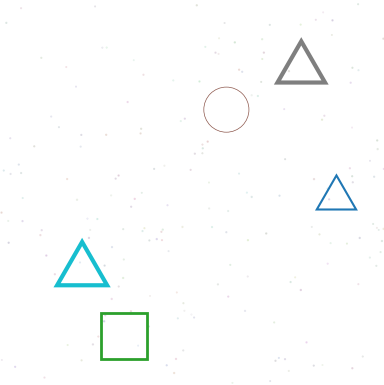[{"shape": "triangle", "thickness": 1.5, "radius": 0.29, "center": [0.874, 0.485]}, {"shape": "square", "thickness": 2, "radius": 0.3, "center": [0.323, 0.127]}, {"shape": "circle", "thickness": 0.5, "radius": 0.29, "center": [0.588, 0.715]}, {"shape": "triangle", "thickness": 3, "radius": 0.36, "center": [0.783, 0.821]}, {"shape": "triangle", "thickness": 3, "radius": 0.38, "center": [0.213, 0.297]}]